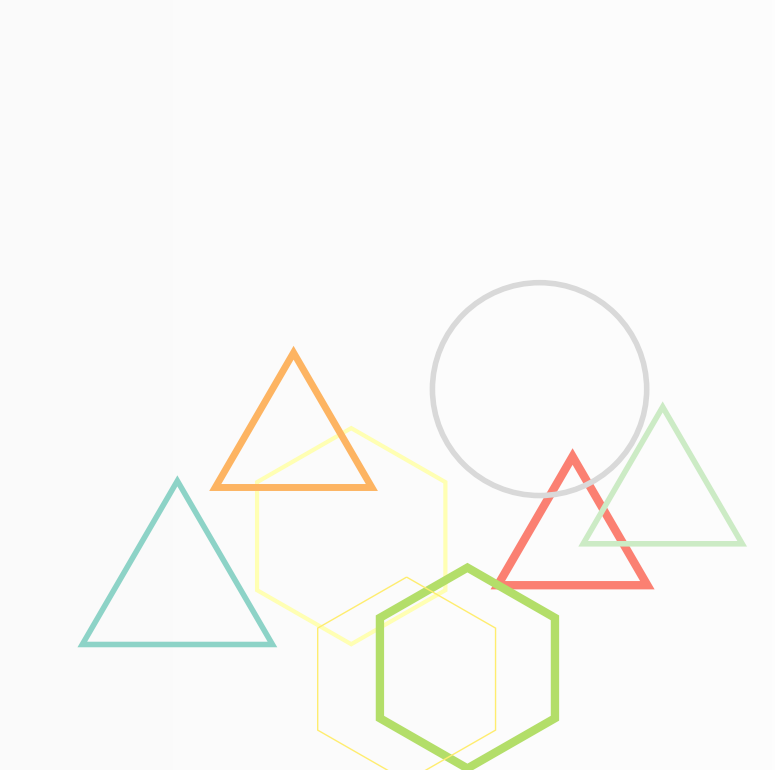[{"shape": "triangle", "thickness": 2, "radius": 0.71, "center": [0.229, 0.234]}, {"shape": "hexagon", "thickness": 1.5, "radius": 0.7, "center": [0.453, 0.304]}, {"shape": "triangle", "thickness": 3, "radius": 0.56, "center": [0.739, 0.296]}, {"shape": "triangle", "thickness": 2.5, "radius": 0.58, "center": [0.379, 0.425]}, {"shape": "hexagon", "thickness": 3, "radius": 0.65, "center": [0.603, 0.132]}, {"shape": "circle", "thickness": 2, "radius": 0.69, "center": [0.696, 0.495]}, {"shape": "triangle", "thickness": 2, "radius": 0.59, "center": [0.855, 0.353]}, {"shape": "hexagon", "thickness": 0.5, "radius": 0.66, "center": [0.525, 0.118]}]